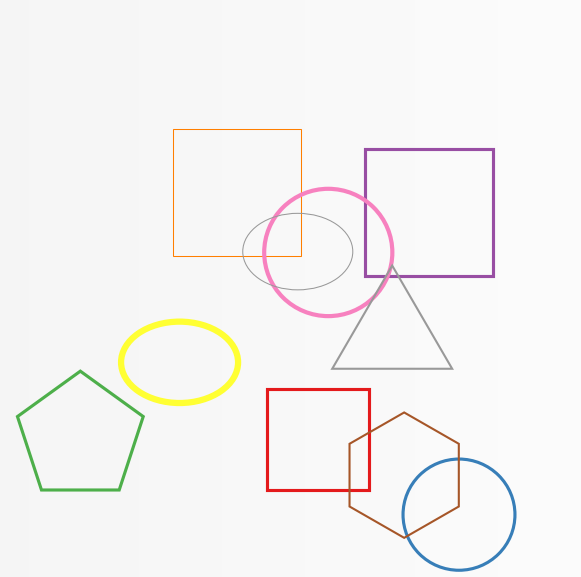[{"shape": "square", "thickness": 1.5, "radius": 0.44, "center": [0.547, 0.238]}, {"shape": "circle", "thickness": 1.5, "radius": 0.48, "center": [0.79, 0.108]}, {"shape": "pentagon", "thickness": 1.5, "radius": 0.57, "center": [0.138, 0.243]}, {"shape": "square", "thickness": 1.5, "radius": 0.55, "center": [0.737, 0.632]}, {"shape": "square", "thickness": 0.5, "radius": 0.55, "center": [0.407, 0.666]}, {"shape": "oval", "thickness": 3, "radius": 0.5, "center": [0.309, 0.372]}, {"shape": "hexagon", "thickness": 1, "radius": 0.54, "center": [0.695, 0.176]}, {"shape": "circle", "thickness": 2, "radius": 0.55, "center": [0.565, 0.562]}, {"shape": "triangle", "thickness": 1, "radius": 0.6, "center": [0.675, 0.42]}, {"shape": "oval", "thickness": 0.5, "radius": 0.47, "center": [0.512, 0.563]}]